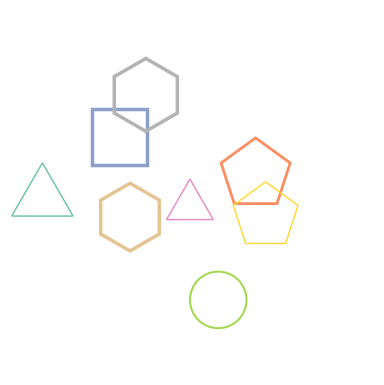[{"shape": "triangle", "thickness": 1, "radius": 0.46, "center": [0.11, 0.485]}, {"shape": "pentagon", "thickness": 2, "radius": 0.47, "center": [0.664, 0.547]}, {"shape": "square", "thickness": 2.5, "radius": 0.36, "center": [0.309, 0.644]}, {"shape": "triangle", "thickness": 1, "radius": 0.35, "center": [0.493, 0.465]}, {"shape": "circle", "thickness": 1.5, "radius": 0.37, "center": [0.567, 0.221]}, {"shape": "pentagon", "thickness": 1, "radius": 0.44, "center": [0.69, 0.439]}, {"shape": "hexagon", "thickness": 2.5, "radius": 0.44, "center": [0.338, 0.436]}, {"shape": "hexagon", "thickness": 2.5, "radius": 0.47, "center": [0.379, 0.754]}]